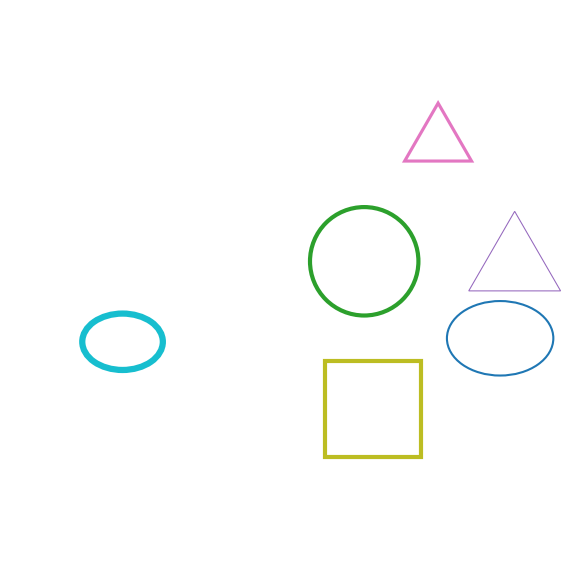[{"shape": "oval", "thickness": 1, "radius": 0.46, "center": [0.866, 0.413]}, {"shape": "circle", "thickness": 2, "radius": 0.47, "center": [0.631, 0.547]}, {"shape": "triangle", "thickness": 0.5, "radius": 0.46, "center": [0.891, 0.541]}, {"shape": "triangle", "thickness": 1.5, "radius": 0.33, "center": [0.759, 0.754]}, {"shape": "square", "thickness": 2, "radius": 0.41, "center": [0.646, 0.291]}, {"shape": "oval", "thickness": 3, "radius": 0.35, "center": [0.212, 0.407]}]